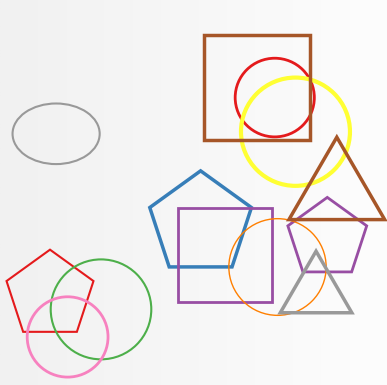[{"shape": "circle", "thickness": 2, "radius": 0.51, "center": [0.709, 0.747]}, {"shape": "pentagon", "thickness": 1.5, "radius": 0.59, "center": [0.129, 0.234]}, {"shape": "pentagon", "thickness": 2.5, "radius": 0.69, "center": [0.518, 0.418]}, {"shape": "circle", "thickness": 1.5, "radius": 0.65, "center": [0.261, 0.196]}, {"shape": "square", "thickness": 2, "radius": 0.61, "center": [0.58, 0.338]}, {"shape": "pentagon", "thickness": 2, "radius": 0.53, "center": [0.845, 0.38]}, {"shape": "circle", "thickness": 1, "radius": 0.63, "center": [0.716, 0.306]}, {"shape": "circle", "thickness": 3, "radius": 0.7, "center": [0.763, 0.658]}, {"shape": "triangle", "thickness": 2.5, "radius": 0.71, "center": [0.869, 0.501]}, {"shape": "square", "thickness": 2.5, "radius": 0.68, "center": [0.663, 0.772]}, {"shape": "circle", "thickness": 2, "radius": 0.52, "center": [0.174, 0.125]}, {"shape": "oval", "thickness": 1.5, "radius": 0.56, "center": [0.145, 0.652]}, {"shape": "triangle", "thickness": 2.5, "radius": 0.53, "center": [0.816, 0.241]}]